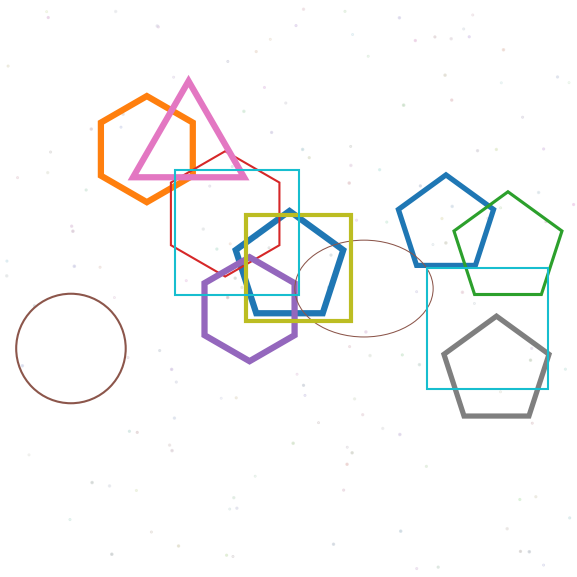[{"shape": "pentagon", "thickness": 2.5, "radius": 0.43, "center": [0.772, 0.61]}, {"shape": "pentagon", "thickness": 3, "radius": 0.49, "center": [0.501, 0.536]}, {"shape": "hexagon", "thickness": 3, "radius": 0.46, "center": [0.254, 0.741]}, {"shape": "pentagon", "thickness": 1.5, "radius": 0.49, "center": [0.88, 0.569]}, {"shape": "hexagon", "thickness": 1, "radius": 0.54, "center": [0.39, 0.629]}, {"shape": "hexagon", "thickness": 3, "radius": 0.45, "center": [0.432, 0.464]}, {"shape": "oval", "thickness": 0.5, "radius": 0.6, "center": [0.63, 0.499]}, {"shape": "circle", "thickness": 1, "radius": 0.47, "center": [0.123, 0.396]}, {"shape": "triangle", "thickness": 3, "radius": 0.55, "center": [0.327, 0.748]}, {"shape": "pentagon", "thickness": 2.5, "radius": 0.48, "center": [0.86, 0.356]}, {"shape": "square", "thickness": 2, "radius": 0.46, "center": [0.517, 0.535]}, {"shape": "square", "thickness": 1, "radius": 0.54, "center": [0.41, 0.597]}, {"shape": "square", "thickness": 1, "radius": 0.52, "center": [0.845, 0.43]}]